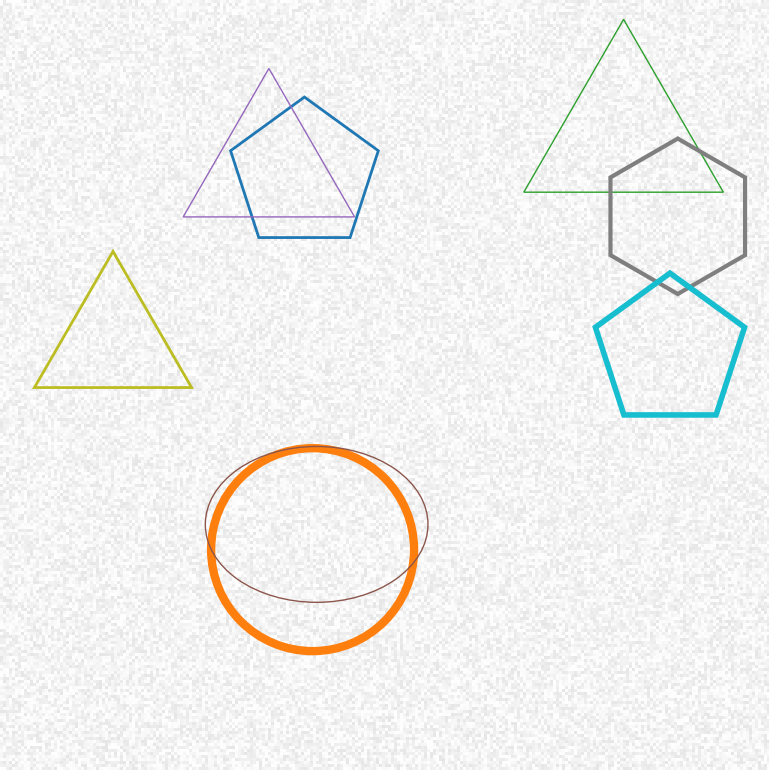[{"shape": "pentagon", "thickness": 1, "radius": 0.5, "center": [0.395, 0.773]}, {"shape": "circle", "thickness": 3, "radius": 0.66, "center": [0.406, 0.286]}, {"shape": "triangle", "thickness": 0.5, "radius": 0.75, "center": [0.81, 0.825]}, {"shape": "triangle", "thickness": 0.5, "radius": 0.64, "center": [0.349, 0.783]}, {"shape": "oval", "thickness": 0.5, "radius": 0.72, "center": [0.411, 0.319]}, {"shape": "hexagon", "thickness": 1.5, "radius": 0.5, "center": [0.88, 0.719]}, {"shape": "triangle", "thickness": 1, "radius": 0.59, "center": [0.147, 0.556]}, {"shape": "pentagon", "thickness": 2, "radius": 0.51, "center": [0.87, 0.543]}]